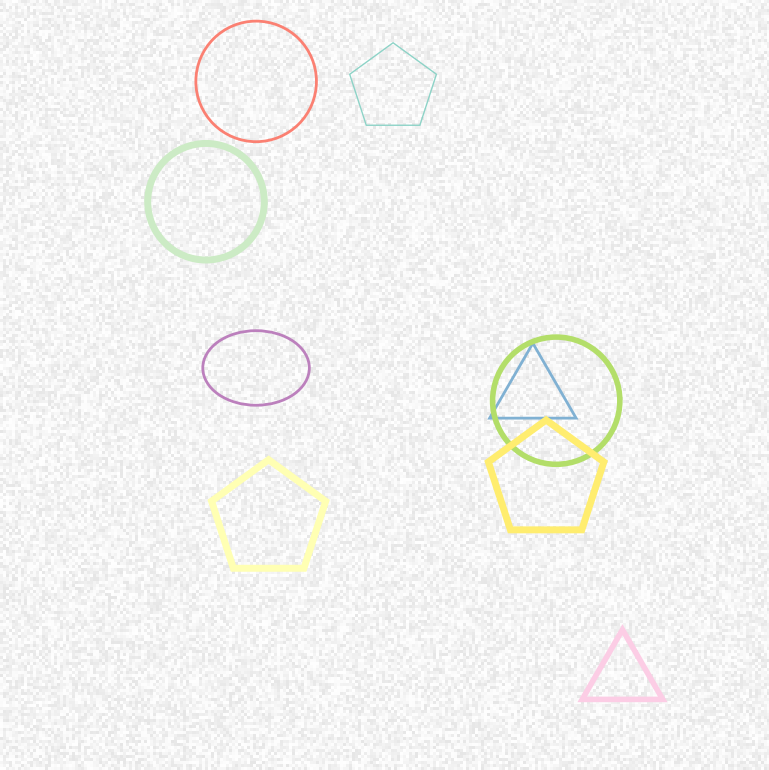[{"shape": "pentagon", "thickness": 0.5, "radius": 0.3, "center": [0.51, 0.885]}, {"shape": "pentagon", "thickness": 2.5, "radius": 0.39, "center": [0.349, 0.325]}, {"shape": "circle", "thickness": 1, "radius": 0.39, "center": [0.333, 0.894]}, {"shape": "triangle", "thickness": 1, "radius": 0.32, "center": [0.692, 0.489]}, {"shape": "circle", "thickness": 2, "radius": 0.41, "center": [0.722, 0.48]}, {"shape": "triangle", "thickness": 2, "radius": 0.3, "center": [0.808, 0.122]}, {"shape": "oval", "thickness": 1, "radius": 0.35, "center": [0.333, 0.522]}, {"shape": "circle", "thickness": 2.5, "radius": 0.38, "center": [0.268, 0.738]}, {"shape": "pentagon", "thickness": 2.5, "radius": 0.39, "center": [0.709, 0.376]}]